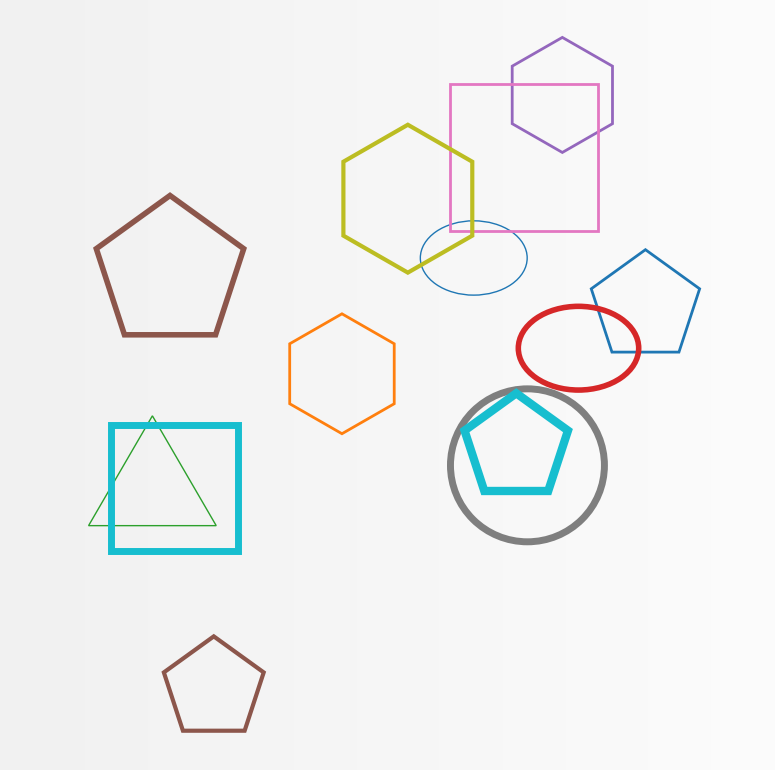[{"shape": "oval", "thickness": 0.5, "radius": 0.34, "center": [0.611, 0.665]}, {"shape": "pentagon", "thickness": 1, "radius": 0.37, "center": [0.833, 0.602]}, {"shape": "hexagon", "thickness": 1, "radius": 0.39, "center": [0.441, 0.515]}, {"shape": "triangle", "thickness": 0.5, "radius": 0.48, "center": [0.197, 0.365]}, {"shape": "oval", "thickness": 2, "radius": 0.39, "center": [0.746, 0.548]}, {"shape": "hexagon", "thickness": 1, "radius": 0.37, "center": [0.726, 0.877]}, {"shape": "pentagon", "thickness": 1.5, "radius": 0.34, "center": [0.276, 0.106]}, {"shape": "pentagon", "thickness": 2, "radius": 0.5, "center": [0.219, 0.646]}, {"shape": "square", "thickness": 1, "radius": 0.48, "center": [0.676, 0.795]}, {"shape": "circle", "thickness": 2.5, "radius": 0.5, "center": [0.681, 0.396]}, {"shape": "hexagon", "thickness": 1.5, "radius": 0.48, "center": [0.526, 0.742]}, {"shape": "square", "thickness": 2.5, "radius": 0.41, "center": [0.225, 0.366]}, {"shape": "pentagon", "thickness": 3, "radius": 0.35, "center": [0.666, 0.419]}]